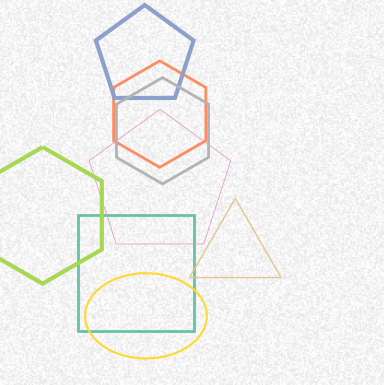[{"shape": "square", "thickness": 2, "radius": 0.75, "center": [0.353, 0.291]}, {"shape": "hexagon", "thickness": 2, "radius": 0.69, "center": [0.415, 0.704]}, {"shape": "pentagon", "thickness": 3, "radius": 0.67, "center": [0.376, 0.854]}, {"shape": "pentagon", "thickness": 0.5, "radius": 0.97, "center": [0.416, 0.523]}, {"shape": "hexagon", "thickness": 3, "radius": 0.89, "center": [0.111, 0.441]}, {"shape": "oval", "thickness": 1.5, "radius": 0.79, "center": [0.379, 0.18]}, {"shape": "triangle", "thickness": 1, "radius": 0.69, "center": [0.611, 0.348]}, {"shape": "hexagon", "thickness": 2, "radius": 0.69, "center": [0.422, 0.66]}]